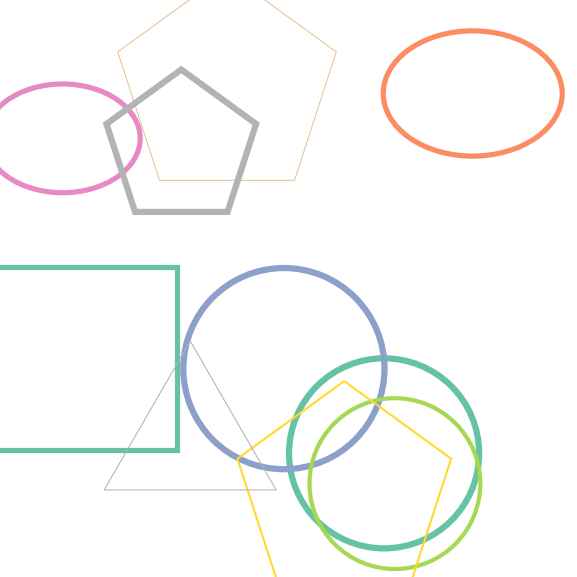[{"shape": "square", "thickness": 2.5, "radius": 0.79, "center": [0.148, 0.379]}, {"shape": "circle", "thickness": 3, "radius": 0.82, "center": [0.665, 0.214]}, {"shape": "oval", "thickness": 2.5, "radius": 0.77, "center": [0.819, 0.837]}, {"shape": "circle", "thickness": 3, "radius": 0.87, "center": [0.492, 0.361]}, {"shape": "oval", "thickness": 2.5, "radius": 0.67, "center": [0.108, 0.76]}, {"shape": "circle", "thickness": 2, "radius": 0.74, "center": [0.684, 0.162]}, {"shape": "pentagon", "thickness": 1, "radius": 0.97, "center": [0.596, 0.145]}, {"shape": "pentagon", "thickness": 0.5, "radius": 0.99, "center": [0.393, 0.848]}, {"shape": "pentagon", "thickness": 3, "radius": 0.68, "center": [0.314, 0.742]}, {"shape": "triangle", "thickness": 0.5, "radius": 0.86, "center": [0.329, 0.237]}]